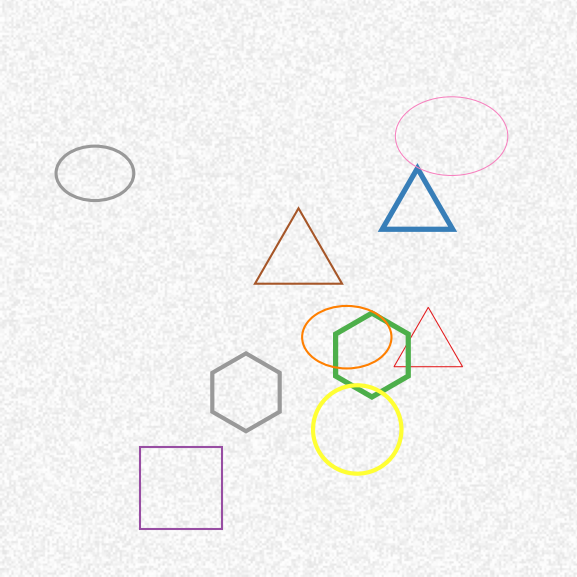[{"shape": "triangle", "thickness": 0.5, "radius": 0.34, "center": [0.742, 0.398]}, {"shape": "triangle", "thickness": 2.5, "radius": 0.35, "center": [0.723, 0.637]}, {"shape": "hexagon", "thickness": 2.5, "radius": 0.36, "center": [0.644, 0.384]}, {"shape": "square", "thickness": 1, "radius": 0.35, "center": [0.313, 0.154]}, {"shape": "oval", "thickness": 1, "radius": 0.39, "center": [0.601, 0.415]}, {"shape": "circle", "thickness": 2, "radius": 0.38, "center": [0.619, 0.255]}, {"shape": "triangle", "thickness": 1, "radius": 0.44, "center": [0.517, 0.551]}, {"shape": "oval", "thickness": 0.5, "radius": 0.49, "center": [0.782, 0.763]}, {"shape": "oval", "thickness": 1.5, "radius": 0.34, "center": [0.164, 0.699]}, {"shape": "hexagon", "thickness": 2, "radius": 0.34, "center": [0.426, 0.32]}]